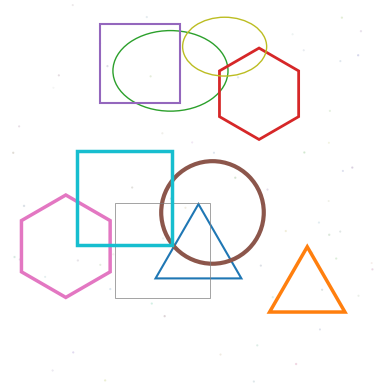[{"shape": "triangle", "thickness": 1.5, "radius": 0.64, "center": [0.515, 0.341]}, {"shape": "triangle", "thickness": 2.5, "radius": 0.56, "center": [0.798, 0.246]}, {"shape": "oval", "thickness": 1, "radius": 0.75, "center": [0.443, 0.816]}, {"shape": "hexagon", "thickness": 2, "radius": 0.59, "center": [0.673, 0.756]}, {"shape": "square", "thickness": 1.5, "radius": 0.52, "center": [0.364, 0.835]}, {"shape": "circle", "thickness": 3, "radius": 0.67, "center": [0.552, 0.448]}, {"shape": "hexagon", "thickness": 2.5, "radius": 0.67, "center": [0.171, 0.36]}, {"shape": "square", "thickness": 0.5, "radius": 0.62, "center": [0.422, 0.348]}, {"shape": "oval", "thickness": 1, "radius": 0.55, "center": [0.583, 0.879]}, {"shape": "square", "thickness": 2.5, "radius": 0.61, "center": [0.324, 0.486]}]